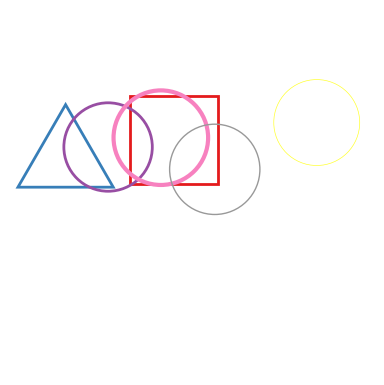[{"shape": "square", "thickness": 2, "radius": 0.57, "center": [0.452, 0.636]}, {"shape": "triangle", "thickness": 2, "radius": 0.71, "center": [0.17, 0.585]}, {"shape": "circle", "thickness": 2, "radius": 0.57, "center": [0.281, 0.618]}, {"shape": "circle", "thickness": 0.5, "radius": 0.56, "center": [0.823, 0.682]}, {"shape": "circle", "thickness": 3, "radius": 0.61, "center": [0.418, 0.642]}, {"shape": "circle", "thickness": 1, "radius": 0.59, "center": [0.558, 0.56]}]